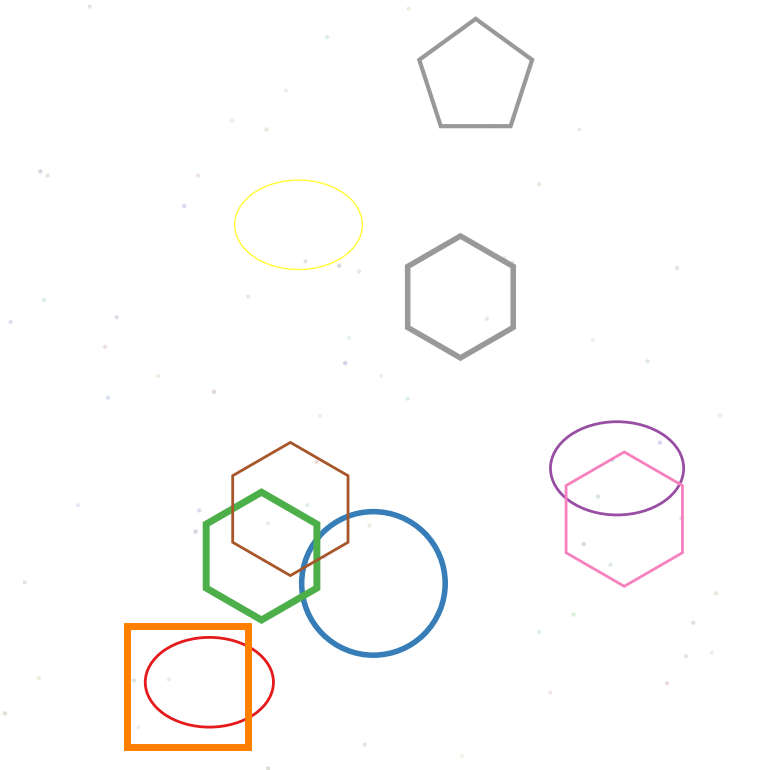[{"shape": "oval", "thickness": 1, "radius": 0.42, "center": [0.272, 0.114]}, {"shape": "circle", "thickness": 2, "radius": 0.47, "center": [0.485, 0.242]}, {"shape": "hexagon", "thickness": 2.5, "radius": 0.42, "center": [0.34, 0.278]}, {"shape": "oval", "thickness": 1, "radius": 0.43, "center": [0.801, 0.392]}, {"shape": "square", "thickness": 2.5, "radius": 0.39, "center": [0.243, 0.108]}, {"shape": "oval", "thickness": 0.5, "radius": 0.41, "center": [0.388, 0.708]}, {"shape": "hexagon", "thickness": 1, "radius": 0.43, "center": [0.377, 0.339]}, {"shape": "hexagon", "thickness": 1, "radius": 0.44, "center": [0.811, 0.326]}, {"shape": "hexagon", "thickness": 2, "radius": 0.4, "center": [0.598, 0.614]}, {"shape": "pentagon", "thickness": 1.5, "radius": 0.39, "center": [0.618, 0.898]}]